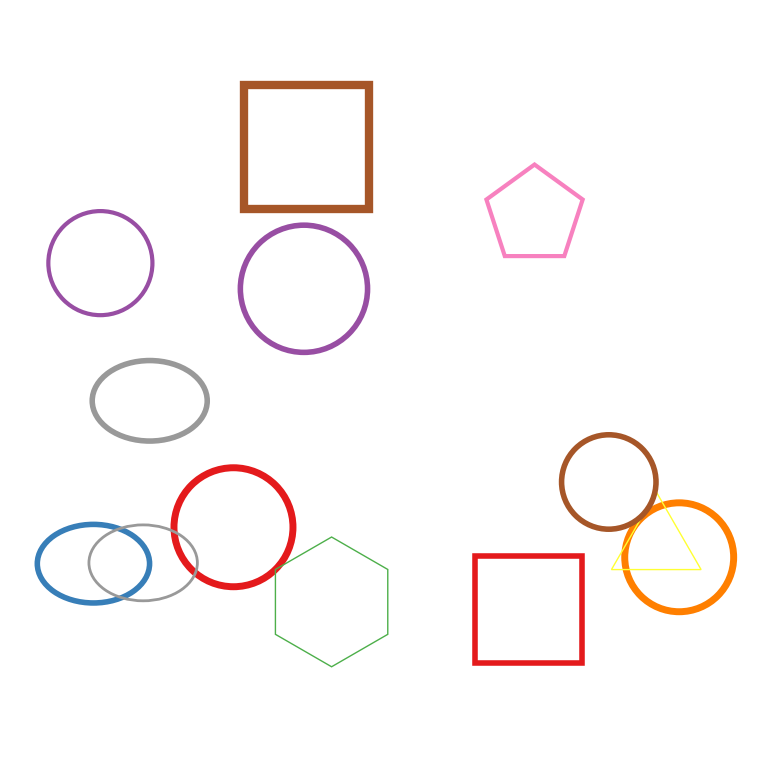[{"shape": "circle", "thickness": 2.5, "radius": 0.39, "center": [0.303, 0.315]}, {"shape": "square", "thickness": 2, "radius": 0.35, "center": [0.687, 0.209]}, {"shape": "oval", "thickness": 2, "radius": 0.36, "center": [0.121, 0.268]}, {"shape": "hexagon", "thickness": 0.5, "radius": 0.42, "center": [0.431, 0.218]}, {"shape": "circle", "thickness": 2, "radius": 0.41, "center": [0.395, 0.625]}, {"shape": "circle", "thickness": 1.5, "radius": 0.34, "center": [0.13, 0.658]}, {"shape": "circle", "thickness": 2.5, "radius": 0.35, "center": [0.882, 0.276]}, {"shape": "triangle", "thickness": 0.5, "radius": 0.34, "center": [0.852, 0.294]}, {"shape": "square", "thickness": 3, "radius": 0.4, "center": [0.398, 0.809]}, {"shape": "circle", "thickness": 2, "radius": 0.31, "center": [0.791, 0.374]}, {"shape": "pentagon", "thickness": 1.5, "radius": 0.33, "center": [0.694, 0.721]}, {"shape": "oval", "thickness": 1, "radius": 0.35, "center": [0.186, 0.269]}, {"shape": "oval", "thickness": 2, "radius": 0.37, "center": [0.194, 0.479]}]